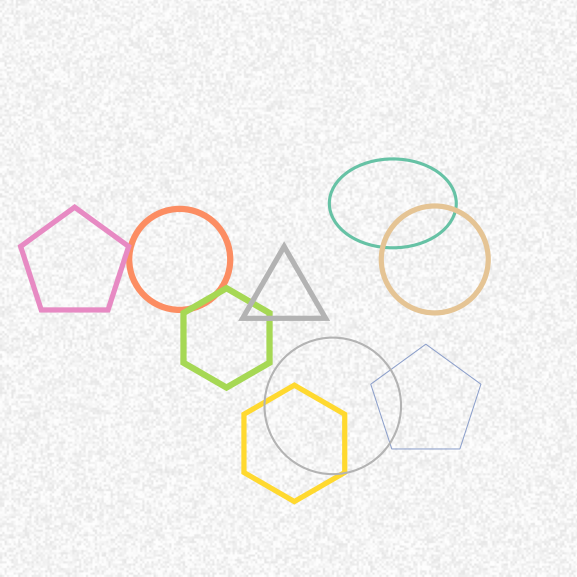[{"shape": "oval", "thickness": 1.5, "radius": 0.55, "center": [0.68, 0.647]}, {"shape": "circle", "thickness": 3, "radius": 0.44, "center": [0.311, 0.55]}, {"shape": "pentagon", "thickness": 0.5, "radius": 0.5, "center": [0.737, 0.303]}, {"shape": "pentagon", "thickness": 2.5, "radius": 0.49, "center": [0.129, 0.542]}, {"shape": "hexagon", "thickness": 3, "radius": 0.43, "center": [0.392, 0.414]}, {"shape": "hexagon", "thickness": 2.5, "radius": 0.5, "center": [0.51, 0.231]}, {"shape": "circle", "thickness": 2.5, "radius": 0.46, "center": [0.753, 0.55]}, {"shape": "triangle", "thickness": 2.5, "radius": 0.41, "center": [0.492, 0.489]}, {"shape": "circle", "thickness": 1, "radius": 0.59, "center": [0.576, 0.296]}]